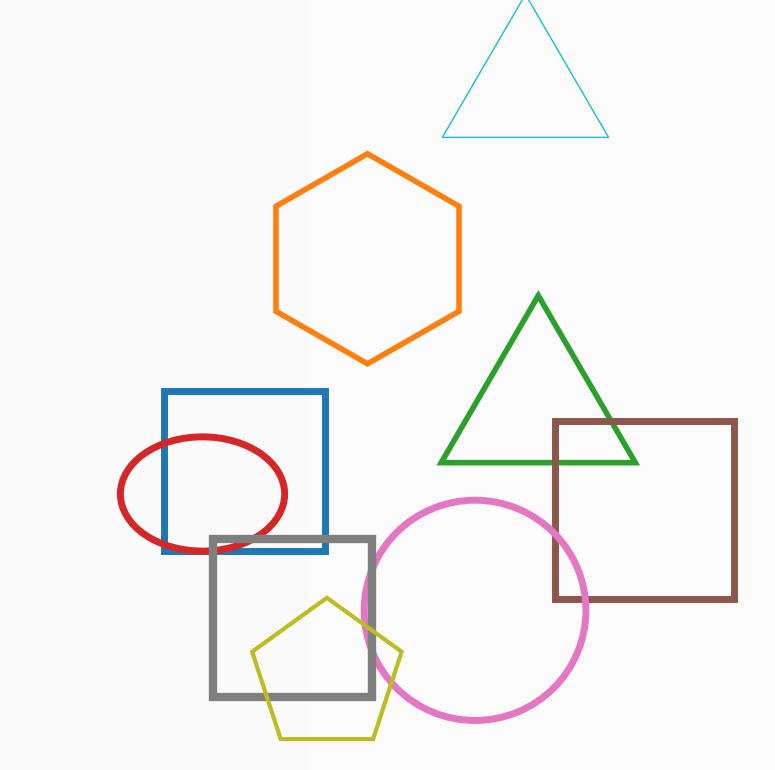[{"shape": "square", "thickness": 2.5, "radius": 0.52, "center": [0.315, 0.388]}, {"shape": "hexagon", "thickness": 2, "radius": 0.68, "center": [0.474, 0.664]}, {"shape": "triangle", "thickness": 2, "radius": 0.72, "center": [0.695, 0.471]}, {"shape": "oval", "thickness": 2.5, "radius": 0.53, "center": [0.261, 0.358]}, {"shape": "square", "thickness": 2.5, "radius": 0.58, "center": [0.831, 0.338]}, {"shape": "circle", "thickness": 2.5, "radius": 0.72, "center": [0.613, 0.207]}, {"shape": "square", "thickness": 3, "radius": 0.51, "center": [0.377, 0.197]}, {"shape": "pentagon", "thickness": 1.5, "radius": 0.51, "center": [0.422, 0.122]}, {"shape": "triangle", "thickness": 0.5, "radius": 0.62, "center": [0.678, 0.883]}]